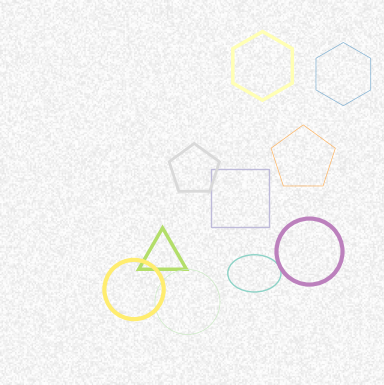[{"shape": "oval", "thickness": 1, "radius": 0.35, "center": [0.661, 0.29]}, {"shape": "hexagon", "thickness": 2.5, "radius": 0.45, "center": [0.682, 0.829]}, {"shape": "square", "thickness": 1, "radius": 0.38, "center": [0.624, 0.485]}, {"shape": "hexagon", "thickness": 0.5, "radius": 0.41, "center": [0.892, 0.808]}, {"shape": "pentagon", "thickness": 0.5, "radius": 0.44, "center": [0.788, 0.588]}, {"shape": "triangle", "thickness": 2.5, "radius": 0.36, "center": [0.422, 0.336]}, {"shape": "pentagon", "thickness": 2, "radius": 0.34, "center": [0.505, 0.559]}, {"shape": "circle", "thickness": 3, "radius": 0.43, "center": [0.804, 0.347]}, {"shape": "circle", "thickness": 0.5, "radius": 0.42, "center": [0.487, 0.216]}, {"shape": "circle", "thickness": 3, "radius": 0.39, "center": [0.348, 0.248]}]